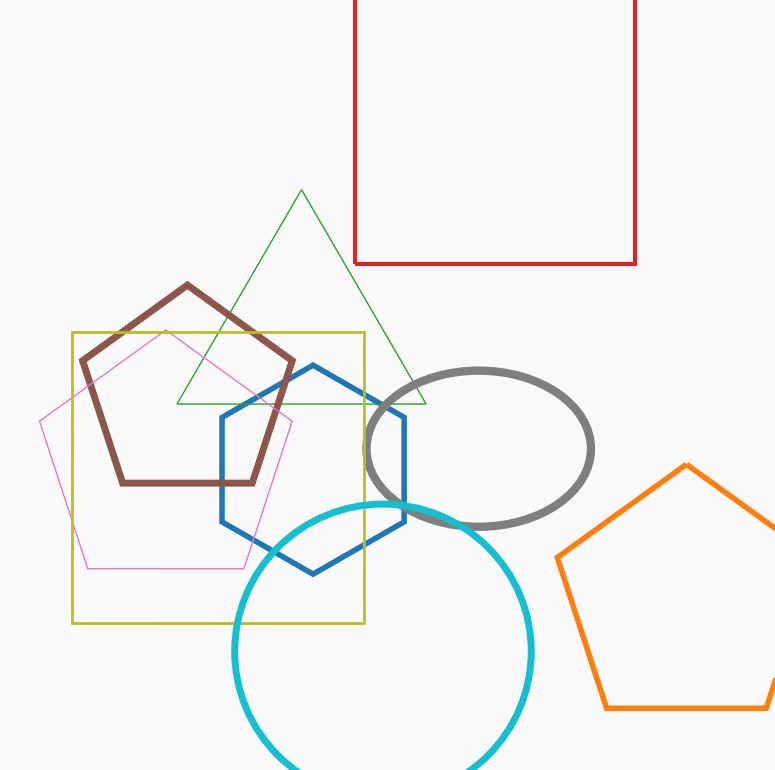[{"shape": "hexagon", "thickness": 2, "radius": 0.68, "center": [0.404, 0.39]}, {"shape": "pentagon", "thickness": 2, "radius": 0.88, "center": [0.886, 0.222]}, {"shape": "triangle", "thickness": 0.5, "radius": 0.93, "center": [0.389, 0.568]}, {"shape": "square", "thickness": 1.5, "radius": 0.9, "center": [0.639, 0.838]}, {"shape": "pentagon", "thickness": 2.5, "radius": 0.71, "center": [0.242, 0.488]}, {"shape": "pentagon", "thickness": 0.5, "radius": 0.86, "center": [0.214, 0.4]}, {"shape": "oval", "thickness": 3, "radius": 0.72, "center": [0.618, 0.417]}, {"shape": "square", "thickness": 1, "radius": 0.94, "center": [0.282, 0.38]}, {"shape": "circle", "thickness": 2.5, "radius": 0.96, "center": [0.494, 0.154]}]